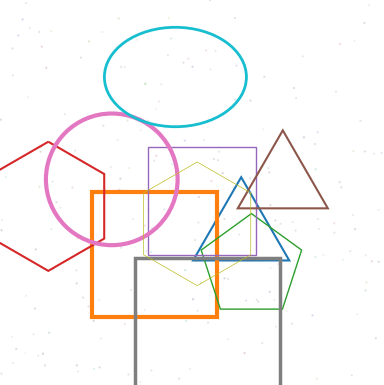[{"shape": "triangle", "thickness": 1.5, "radius": 0.72, "center": [0.626, 0.396]}, {"shape": "square", "thickness": 3, "radius": 0.81, "center": [0.4, 0.34]}, {"shape": "pentagon", "thickness": 1, "radius": 0.69, "center": [0.653, 0.308]}, {"shape": "hexagon", "thickness": 1.5, "radius": 0.84, "center": [0.125, 0.464]}, {"shape": "square", "thickness": 1, "radius": 0.7, "center": [0.525, 0.477]}, {"shape": "triangle", "thickness": 1.5, "radius": 0.68, "center": [0.735, 0.526]}, {"shape": "circle", "thickness": 3, "radius": 0.86, "center": [0.29, 0.534]}, {"shape": "square", "thickness": 2.5, "radius": 0.94, "center": [0.538, 0.143]}, {"shape": "hexagon", "thickness": 0.5, "radius": 0.8, "center": [0.512, 0.419]}, {"shape": "oval", "thickness": 2, "radius": 0.92, "center": [0.456, 0.8]}]